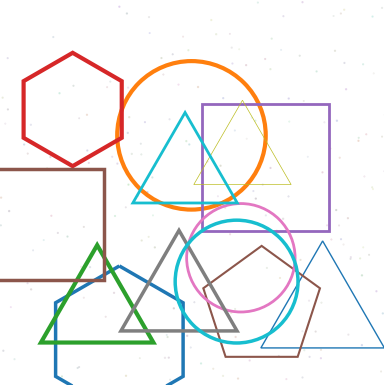[{"shape": "triangle", "thickness": 1, "radius": 0.93, "center": [0.838, 0.189]}, {"shape": "hexagon", "thickness": 2.5, "radius": 0.96, "center": [0.31, 0.118]}, {"shape": "circle", "thickness": 3, "radius": 0.96, "center": [0.497, 0.648]}, {"shape": "triangle", "thickness": 3, "radius": 0.84, "center": [0.252, 0.195]}, {"shape": "hexagon", "thickness": 3, "radius": 0.74, "center": [0.189, 0.716]}, {"shape": "square", "thickness": 2, "radius": 0.82, "center": [0.69, 0.566]}, {"shape": "square", "thickness": 2.5, "radius": 0.73, "center": [0.124, 0.417]}, {"shape": "pentagon", "thickness": 1.5, "radius": 0.8, "center": [0.68, 0.202]}, {"shape": "circle", "thickness": 2, "radius": 0.7, "center": [0.626, 0.33]}, {"shape": "triangle", "thickness": 2.5, "radius": 0.87, "center": [0.465, 0.228]}, {"shape": "triangle", "thickness": 0.5, "radius": 0.73, "center": [0.63, 0.594]}, {"shape": "circle", "thickness": 2.5, "radius": 0.8, "center": [0.615, 0.269]}, {"shape": "triangle", "thickness": 2, "radius": 0.78, "center": [0.481, 0.551]}]